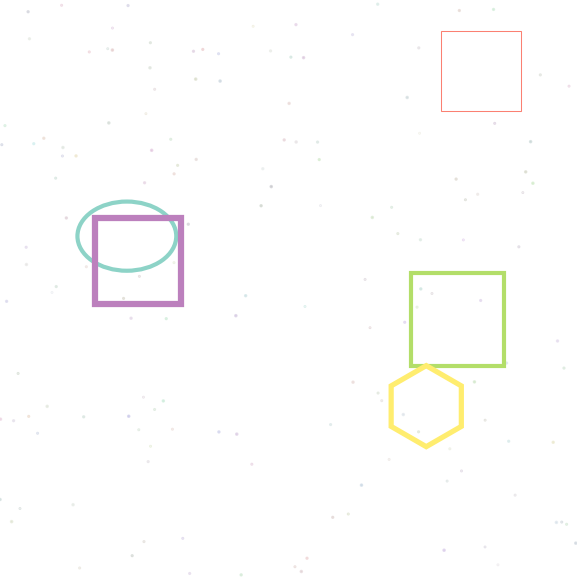[{"shape": "oval", "thickness": 2, "radius": 0.43, "center": [0.22, 0.59]}, {"shape": "square", "thickness": 0.5, "radius": 0.35, "center": [0.833, 0.877]}, {"shape": "square", "thickness": 2, "radius": 0.4, "center": [0.792, 0.447]}, {"shape": "square", "thickness": 3, "radius": 0.37, "center": [0.239, 0.548]}, {"shape": "hexagon", "thickness": 2.5, "radius": 0.35, "center": [0.738, 0.296]}]